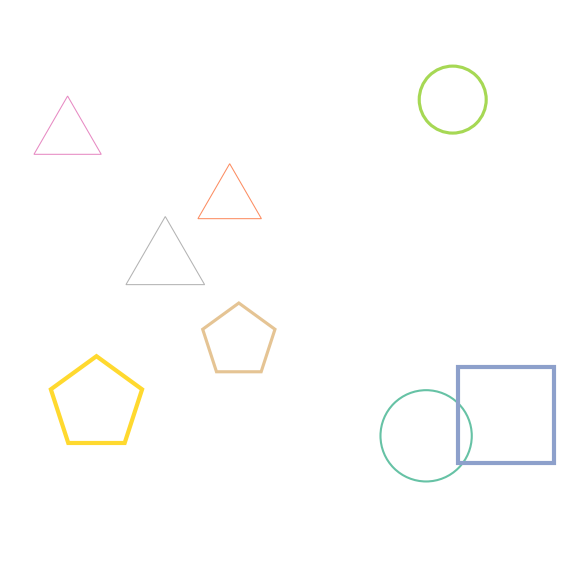[{"shape": "circle", "thickness": 1, "radius": 0.4, "center": [0.738, 0.244]}, {"shape": "triangle", "thickness": 0.5, "radius": 0.32, "center": [0.398, 0.652]}, {"shape": "square", "thickness": 2, "radius": 0.42, "center": [0.877, 0.281]}, {"shape": "triangle", "thickness": 0.5, "radius": 0.34, "center": [0.117, 0.766]}, {"shape": "circle", "thickness": 1.5, "radius": 0.29, "center": [0.784, 0.827]}, {"shape": "pentagon", "thickness": 2, "radius": 0.42, "center": [0.167, 0.299]}, {"shape": "pentagon", "thickness": 1.5, "radius": 0.33, "center": [0.414, 0.409]}, {"shape": "triangle", "thickness": 0.5, "radius": 0.39, "center": [0.286, 0.546]}]